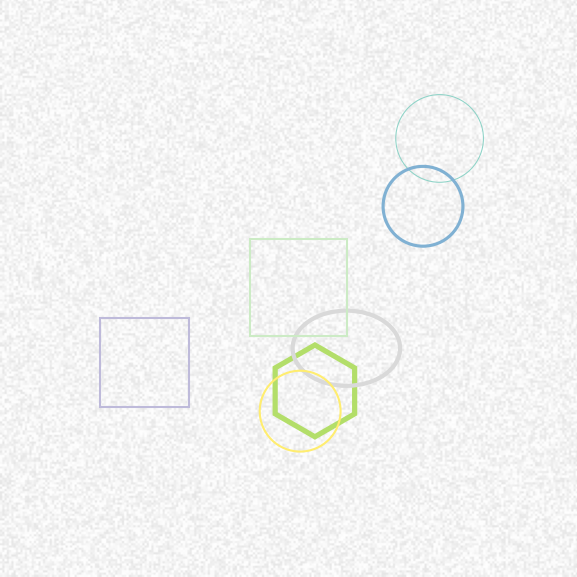[{"shape": "circle", "thickness": 0.5, "radius": 0.38, "center": [0.761, 0.759]}, {"shape": "square", "thickness": 1, "radius": 0.39, "center": [0.251, 0.371]}, {"shape": "circle", "thickness": 1.5, "radius": 0.35, "center": [0.732, 0.642]}, {"shape": "hexagon", "thickness": 2.5, "radius": 0.4, "center": [0.545, 0.322]}, {"shape": "oval", "thickness": 2, "radius": 0.47, "center": [0.6, 0.396]}, {"shape": "square", "thickness": 1, "radius": 0.42, "center": [0.516, 0.502]}, {"shape": "circle", "thickness": 1, "radius": 0.35, "center": [0.52, 0.287]}]